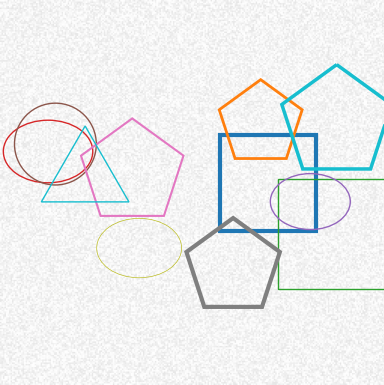[{"shape": "square", "thickness": 3, "radius": 0.62, "center": [0.696, 0.524]}, {"shape": "pentagon", "thickness": 2, "radius": 0.57, "center": [0.677, 0.68]}, {"shape": "square", "thickness": 1, "radius": 0.72, "center": [0.867, 0.393]}, {"shape": "oval", "thickness": 1, "radius": 0.58, "center": [0.125, 0.606]}, {"shape": "oval", "thickness": 1, "radius": 0.52, "center": [0.806, 0.476]}, {"shape": "circle", "thickness": 1, "radius": 0.53, "center": [0.144, 0.626]}, {"shape": "pentagon", "thickness": 1.5, "radius": 0.7, "center": [0.343, 0.552]}, {"shape": "pentagon", "thickness": 3, "radius": 0.64, "center": [0.606, 0.306]}, {"shape": "oval", "thickness": 0.5, "radius": 0.55, "center": [0.361, 0.356]}, {"shape": "pentagon", "thickness": 2.5, "radius": 0.75, "center": [0.874, 0.682]}, {"shape": "triangle", "thickness": 1, "radius": 0.66, "center": [0.221, 0.541]}]